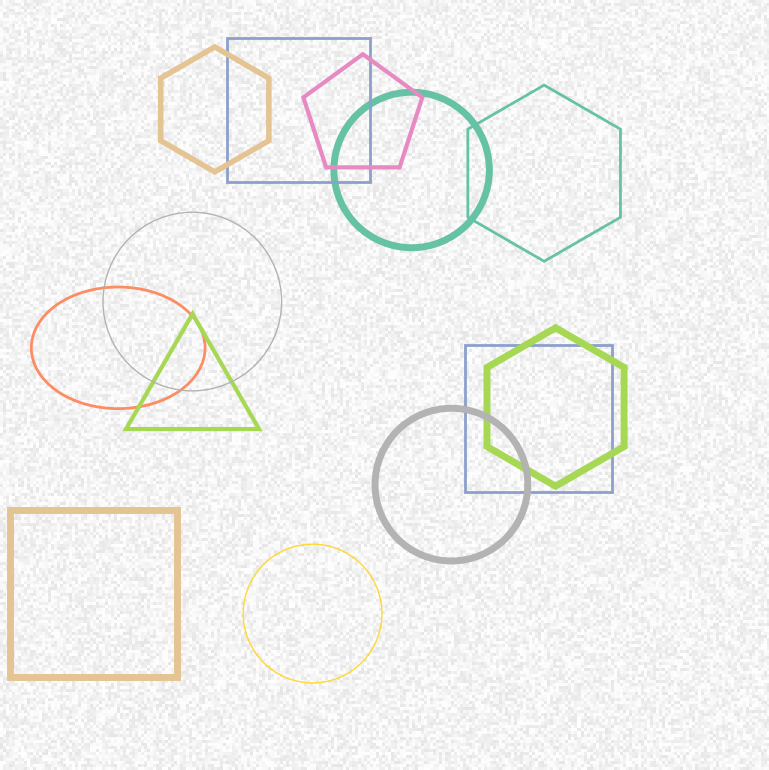[{"shape": "circle", "thickness": 2.5, "radius": 0.5, "center": [0.535, 0.779]}, {"shape": "hexagon", "thickness": 1, "radius": 0.57, "center": [0.707, 0.775]}, {"shape": "oval", "thickness": 1, "radius": 0.56, "center": [0.154, 0.548]}, {"shape": "square", "thickness": 1, "radius": 0.48, "center": [0.699, 0.456]}, {"shape": "square", "thickness": 1, "radius": 0.47, "center": [0.388, 0.857]}, {"shape": "pentagon", "thickness": 1.5, "radius": 0.41, "center": [0.471, 0.848]}, {"shape": "hexagon", "thickness": 2.5, "radius": 0.51, "center": [0.721, 0.471]}, {"shape": "triangle", "thickness": 1.5, "radius": 0.5, "center": [0.25, 0.493]}, {"shape": "circle", "thickness": 0.5, "radius": 0.45, "center": [0.406, 0.203]}, {"shape": "hexagon", "thickness": 2, "radius": 0.41, "center": [0.279, 0.858]}, {"shape": "square", "thickness": 2.5, "radius": 0.54, "center": [0.122, 0.229]}, {"shape": "circle", "thickness": 0.5, "radius": 0.58, "center": [0.25, 0.608]}, {"shape": "circle", "thickness": 2.5, "radius": 0.5, "center": [0.586, 0.371]}]